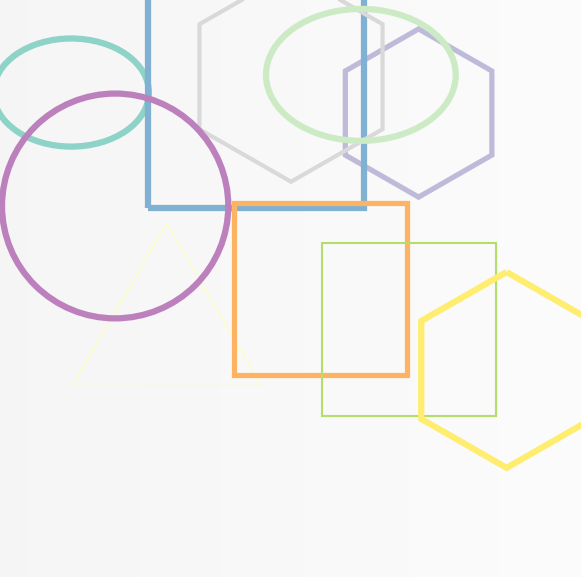[{"shape": "oval", "thickness": 3, "radius": 0.67, "center": [0.122, 0.839]}, {"shape": "triangle", "thickness": 0.5, "radius": 0.94, "center": [0.287, 0.425]}, {"shape": "hexagon", "thickness": 2.5, "radius": 0.73, "center": [0.72, 0.803]}, {"shape": "square", "thickness": 3, "radius": 0.93, "center": [0.441, 0.824]}, {"shape": "square", "thickness": 2.5, "radius": 0.75, "center": [0.551, 0.498]}, {"shape": "square", "thickness": 1, "radius": 0.75, "center": [0.703, 0.428]}, {"shape": "hexagon", "thickness": 2, "radius": 0.91, "center": [0.501, 0.866]}, {"shape": "circle", "thickness": 3, "radius": 0.97, "center": [0.198, 0.642]}, {"shape": "oval", "thickness": 3, "radius": 0.82, "center": [0.621, 0.869]}, {"shape": "hexagon", "thickness": 3, "radius": 0.85, "center": [0.872, 0.359]}]